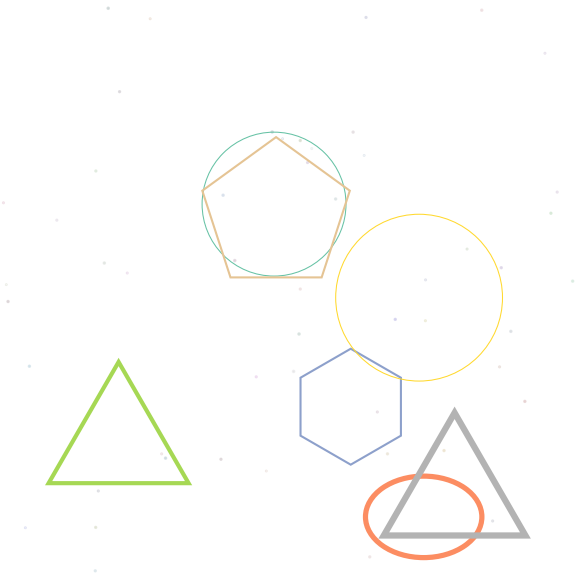[{"shape": "circle", "thickness": 0.5, "radius": 0.62, "center": [0.475, 0.646]}, {"shape": "oval", "thickness": 2.5, "radius": 0.5, "center": [0.734, 0.104]}, {"shape": "hexagon", "thickness": 1, "radius": 0.5, "center": [0.607, 0.295]}, {"shape": "triangle", "thickness": 2, "radius": 0.7, "center": [0.205, 0.232]}, {"shape": "circle", "thickness": 0.5, "radius": 0.72, "center": [0.726, 0.484]}, {"shape": "pentagon", "thickness": 1, "radius": 0.67, "center": [0.478, 0.627]}, {"shape": "triangle", "thickness": 3, "radius": 0.71, "center": [0.787, 0.143]}]